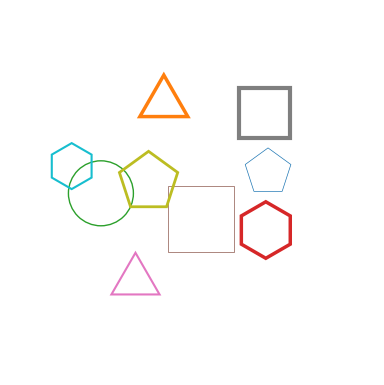[{"shape": "pentagon", "thickness": 0.5, "radius": 0.31, "center": [0.696, 0.553]}, {"shape": "triangle", "thickness": 2.5, "radius": 0.36, "center": [0.426, 0.733]}, {"shape": "circle", "thickness": 1, "radius": 0.42, "center": [0.262, 0.498]}, {"shape": "hexagon", "thickness": 2.5, "radius": 0.37, "center": [0.69, 0.402]}, {"shape": "square", "thickness": 0.5, "radius": 0.43, "center": [0.523, 0.431]}, {"shape": "triangle", "thickness": 1.5, "radius": 0.36, "center": [0.352, 0.271]}, {"shape": "square", "thickness": 3, "radius": 0.33, "center": [0.687, 0.707]}, {"shape": "pentagon", "thickness": 2, "radius": 0.4, "center": [0.386, 0.527]}, {"shape": "hexagon", "thickness": 1.5, "radius": 0.3, "center": [0.186, 0.569]}]